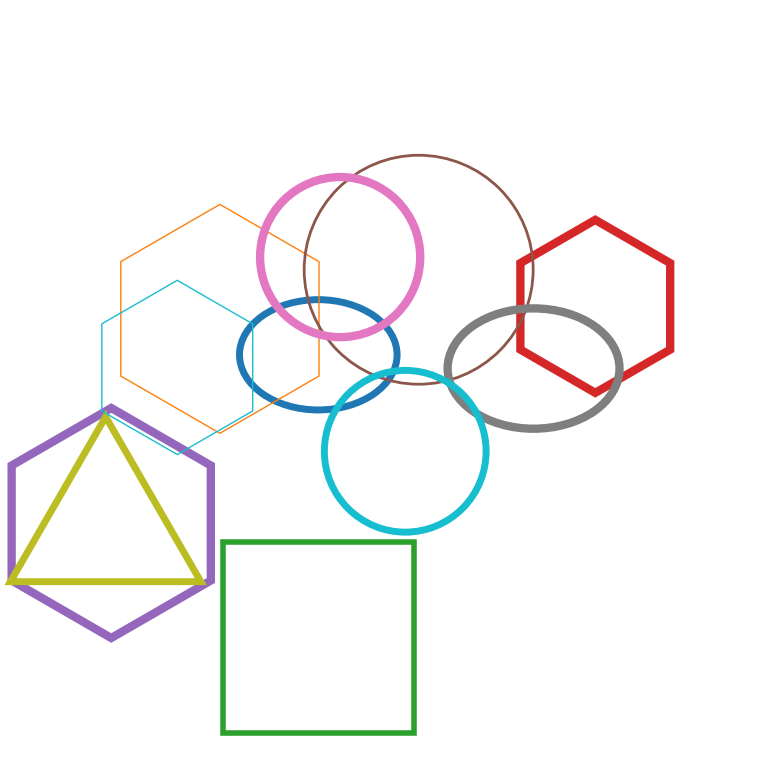[{"shape": "oval", "thickness": 2.5, "radius": 0.51, "center": [0.413, 0.539]}, {"shape": "hexagon", "thickness": 0.5, "radius": 0.74, "center": [0.286, 0.586]}, {"shape": "square", "thickness": 2, "radius": 0.62, "center": [0.413, 0.172]}, {"shape": "hexagon", "thickness": 3, "radius": 0.56, "center": [0.773, 0.602]}, {"shape": "hexagon", "thickness": 3, "radius": 0.75, "center": [0.144, 0.321]}, {"shape": "circle", "thickness": 1, "radius": 0.74, "center": [0.544, 0.65]}, {"shape": "circle", "thickness": 3, "radius": 0.52, "center": [0.442, 0.666]}, {"shape": "oval", "thickness": 3, "radius": 0.56, "center": [0.693, 0.521]}, {"shape": "triangle", "thickness": 2.5, "radius": 0.71, "center": [0.137, 0.316]}, {"shape": "hexagon", "thickness": 0.5, "radius": 0.57, "center": [0.23, 0.523]}, {"shape": "circle", "thickness": 2.5, "radius": 0.53, "center": [0.526, 0.414]}]